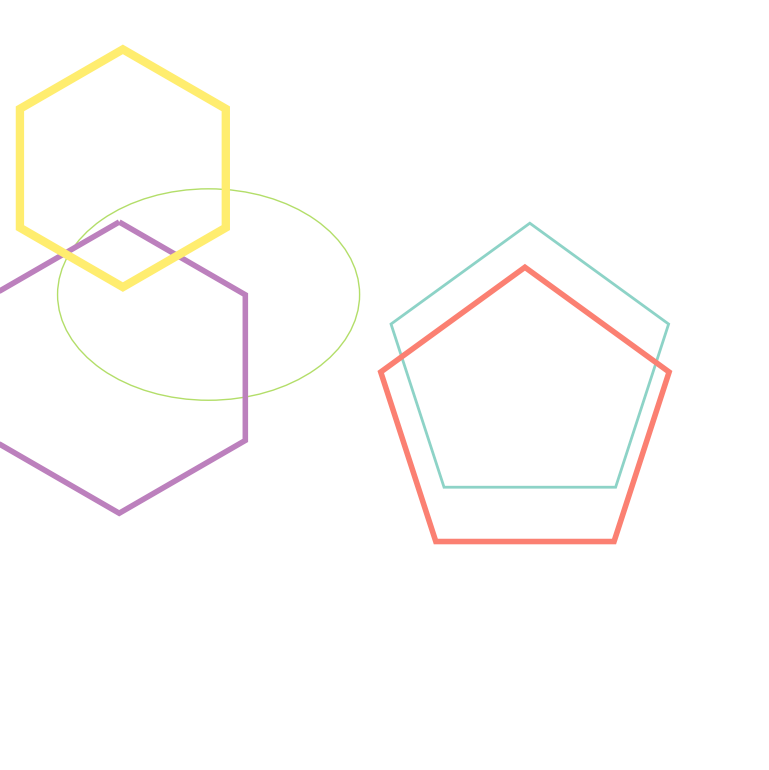[{"shape": "pentagon", "thickness": 1, "radius": 0.95, "center": [0.688, 0.521]}, {"shape": "pentagon", "thickness": 2, "radius": 0.98, "center": [0.682, 0.456]}, {"shape": "oval", "thickness": 0.5, "radius": 0.98, "center": [0.271, 0.617]}, {"shape": "hexagon", "thickness": 2, "radius": 0.95, "center": [0.155, 0.523]}, {"shape": "hexagon", "thickness": 3, "radius": 0.77, "center": [0.16, 0.782]}]